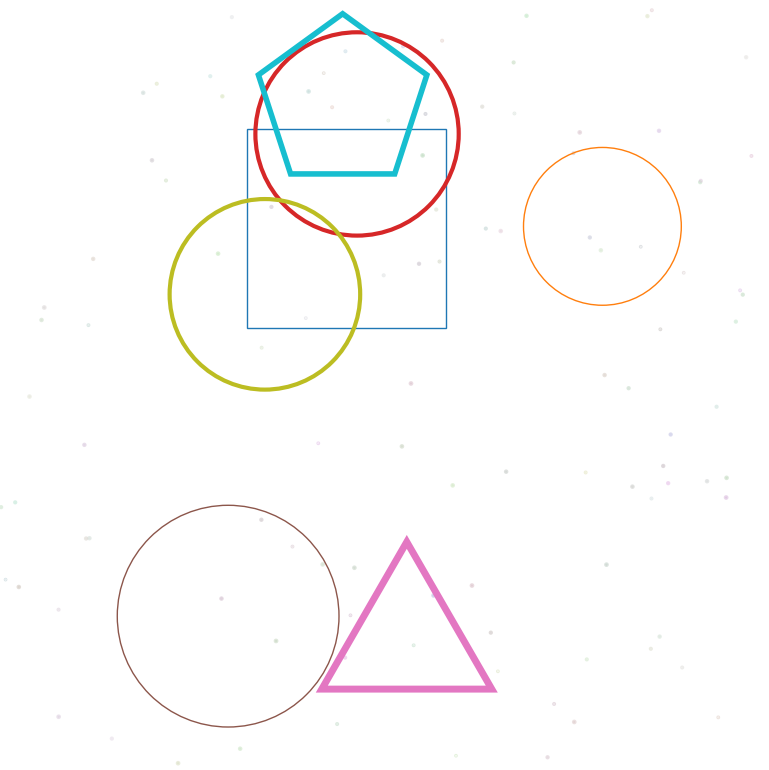[{"shape": "square", "thickness": 0.5, "radius": 0.65, "center": [0.45, 0.703]}, {"shape": "circle", "thickness": 0.5, "radius": 0.51, "center": [0.782, 0.706]}, {"shape": "circle", "thickness": 1.5, "radius": 0.66, "center": [0.464, 0.826]}, {"shape": "circle", "thickness": 0.5, "radius": 0.72, "center": [0.296, 0.2]}, {"shape": "triangle", "thickness": 2.5, "radius": 0.64, "center": [0.528, 0.169]}, {"shape": "circle", "thickness": 1.5, "radius": 0.62, "center": [0.344, 0.618]}, {"shape": "pentagon", "thickness": 2, "radius": 0.58, "center": [0.445, 0.867]}]